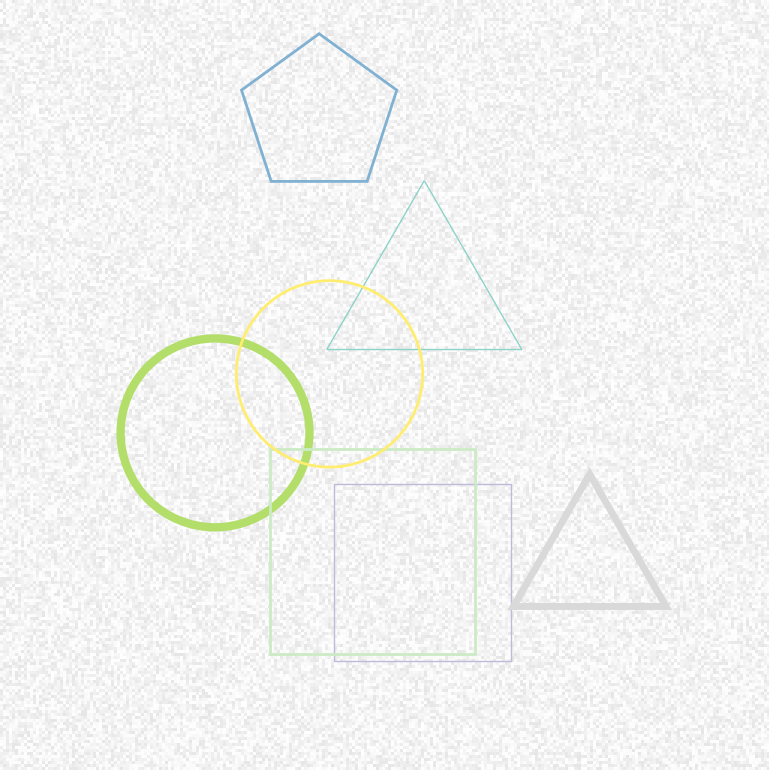[{"shape": "triangle", "thickness": 0.5, "radius": 0.73, "center": [0.551, 0.619]}, {"shape": "square", "thickness": 0.5, "radius": 0.57, "center": [0.549, 0.257]}, {"shape": "pentagon", "thickness": 1, "radius": 0.53, "center": [0.414, 0.85]}, {"shape": "circle", "thickness": 3, "radius": 0.61, "center": [0.279, 0.438]}, {"shape": "triangle", "thickness": 2.5, "radius": 0.57, "center": [0.766, 0.27]}, {"shape": "square", "thickness": 1, "radius": 0.66, "center": [0.484, 0.284]}, {"shape": "circle", "thickness": 1, "radius": 0.61, "center": [0.428, 0.514]}]